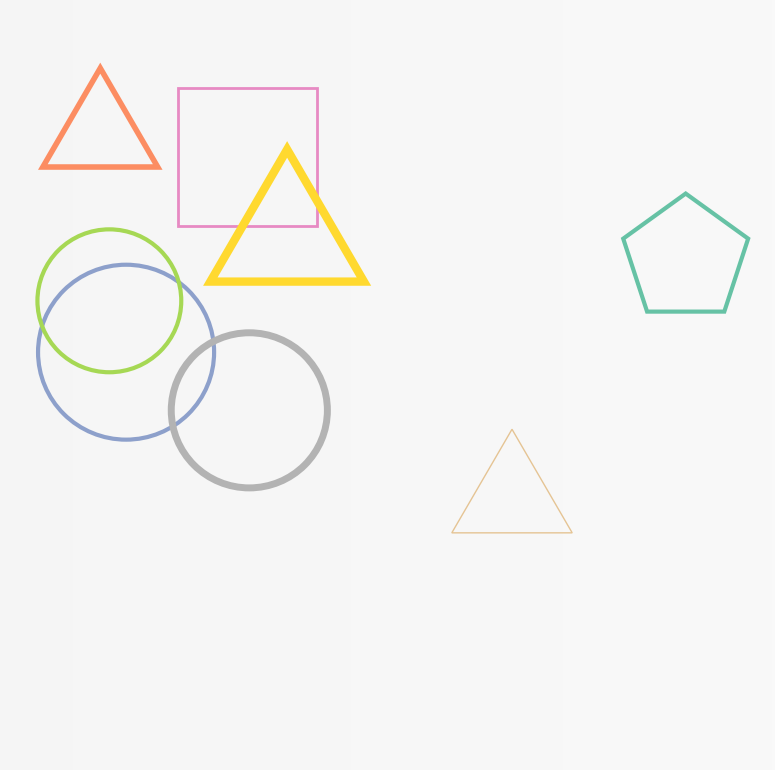[{"shape": "pentagon", "thickness": 1.5, "radius": 0.42, "center": [0.885, 0.664]}, {"shape": "triangle", "thickness": 2, "radius": 0.43, "center": [0.129, 0.826]}, {"shape": "circle", "thickness": 1.5, "radius": 0.57, "center": [0.163, 0.543]}, {"shape": "square", "thickness": 1, "radius": 0.45, "center": [0.319, 0.796]}, {"shape": "circle", "thickness": 1.5, "radius": 0.46, "center": [0.141, 0.609]}, {"shape": "triangle", "thickness": 3, "radius": 0.57, "center": [0.37, 0.692]}, {"shape": "triangle", "thickness": 0.5, "radius": 0.45, "center": [0.661, 0.353]}, {"shape": "circle", "thickness": 2.5, "radius": 0.5, "center": [0.322, 0.467]}]